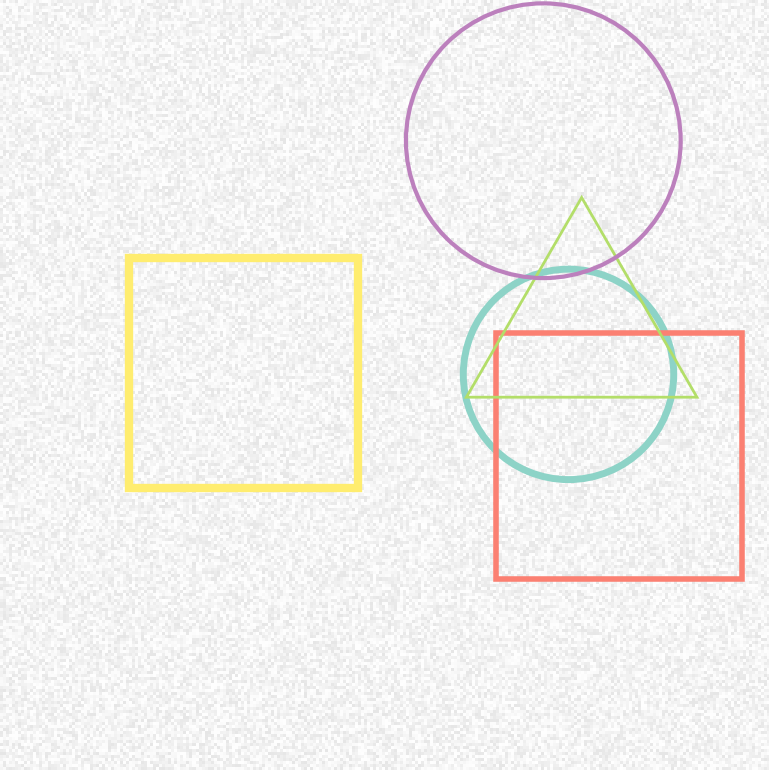[{"shape": "circle", "thickness": 2.5, "radius": 0.68, "center": [0.738, 0.514]}, {"shape": "square", "thickness": 2, "radius": 0.8, "center": [0.804, 0.408]}, {"shape": "triangle", "thickness": 1, "radius": 0.86, "center": [0.755, 0.571]}, {"shape": "circle", "thickness": 1.5, "radius": 0.89, "center": [0.706, 0.817]}, {"shape": "square", "thickness": 3, "radius": 0.74, "center": [0.316, 0.516]}]